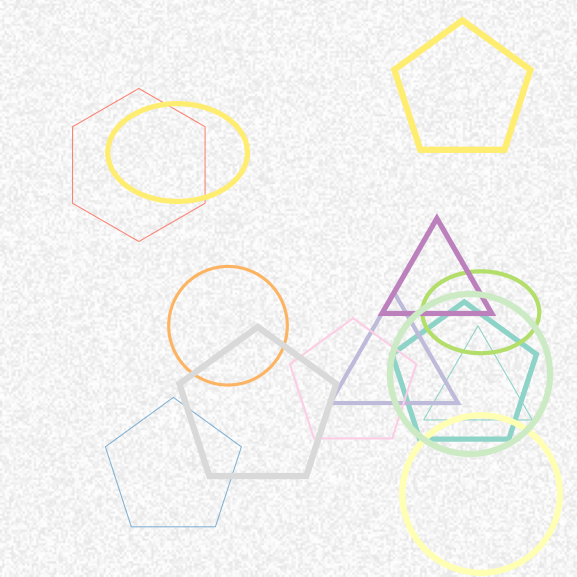[{"shape": "triangle", "thickness": 0.5, "radius": 0.54, "center": [0.828, 0.326]}, {"shape": "pentagon", "thickness": 2.5, "radius": 0.66, "center": [0.804, 0.345]}, {"shape": "circle", "thickness": 3, "radius": 0.68, "center": [0.833, 0.144]}, {"shape": "triangle", "thickness": 2, "radius": 0.64, "center": [0.682, 0.365]}, {"shape": "hexagon", "thickness": 0.5, "radius": 0.66, "center": [0.24, 0.713]}, {"shape": "pentagon", "thickness": 0.5, "radius": 0.62, "center": [0.3, 0.187]}, {"shape": "circle", "thickness": 1.5, "radius": 0.51, "center": [0.395, 0.435]}, {"shape": "oval", "thickness": 2, "radius": 0.51, "center": [0.833, 0.458]}, {"shape": "pentagon", "thickness": 1, "radius": 0.58, "center": [0.611, 0.333]}, {"shape": "pentagon", "thickness": 3, "radius": 0.71, "center": [0.446, 0.29]}, {"shape": "triangle", "thickness": 2.5, "radius": 0.55, "center": [0.757, 0.511]}, {"shape": "circle", "thickness": 3, "radius": 0.69, "center": [0.814, 0.352]}, {"shape": "oval", "thickness": 2.5, "radius": 0.6, "center": [0.308, 0.735]}, {"shape": "pentagon", "thickness": 3, "radius": 0.62, "center": [0.801, 0.84]}]